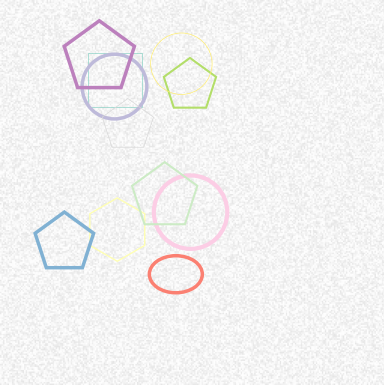[{"shape": "square", "thickness": 0.5, "radius": 0.35, "center": [0.299, 0.792]}, {"shape": "hexagon", "thickness": 1, "radius": 0.41, "center": [0.305, 0.404]}, {"shape": "circle", "thickness": 2.5, "radius": 0.42, "center": [0.297, 0.775]}, {"shape": "oval", "thickness": 2.5, "radius": 0.34, "center": [0.457, 0.288]}, {"shape": "pentagon", "thickness": 2.5, "radius": 0.4, "center": [0.167, 0.369]}, {"shape": "pentagon", "thickness": 1.5, "radius": 0.36, "center": [0.493, 0.778]}, {"shape": "circle", "thickness": 3, "radius": 0.48, "center": [0.495, 0.449]}, {"shape": "pentagon", "thickness": 0.5, "radius": 0.35, "center": [0.332, 0.674]}, {"shape": "pentagon", "thickness": 2.5, "radius": 0.48, "center": [0.258, 0.85]}, {"shape": "pentagon", "thickness": 1.5, "radius": 0.45, "center": [0.428, 0.49]}, {"shape": "circle", "thickness": 0.5, "radius": 0.4, "center": [0.471, 0.834]}]